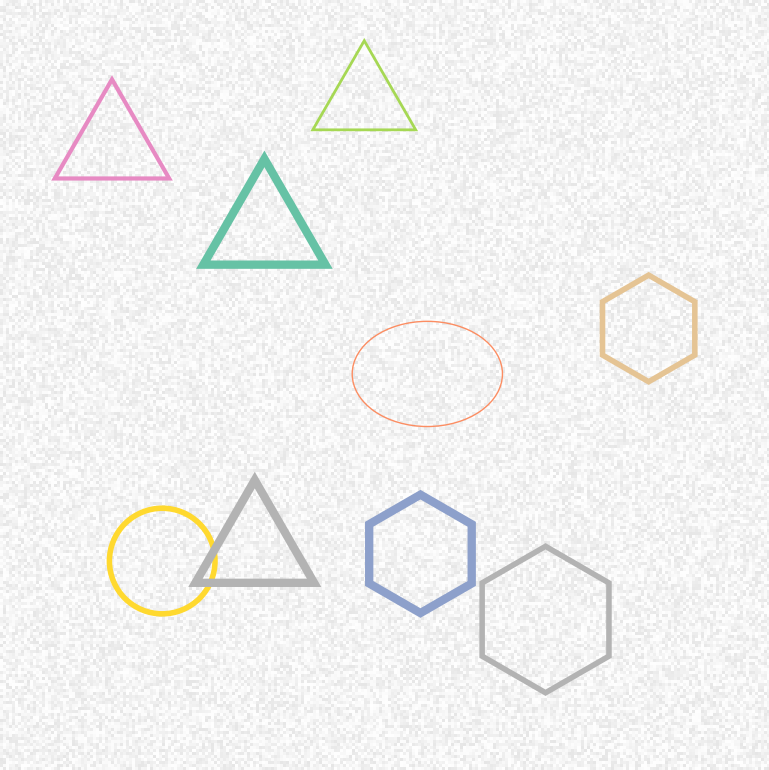[{"shape": "triangle", "thickness": 3, "radius": 0.46, "center": [0.343, 0.702]}, {"shape": "oval", "thickness": 0.5, "radius": 0.49, "center": [0.555, 0.514]}, {"shape": "hexagon", "thickness": 3, "radius": 0.38, "center": [0.546, 0.281]}, {"shape": "triangle", "thickness": 1.5, "radius": 0.43, "center": [0.145, 0.811]}, {"shape": "triangle", "thickness": 1, "radius": 0.39, "center": [0.473, 0.87]}, {"shape": "circle", "thickness": 2, "radius": 0.34, "center": [0.211, 0.271]}, {"shape": "hexagon", "thickness": 2, "radius": 0.35, "center": [0.842, 0.573]}, {"shape": "hexagon", "thickness": 2, "radius": 0.48, "center": [0.708, 0.195]}, {"shape": "triangle", "thickness": 3, "radius": 0.44, "center": [0.331, 0.288]}]